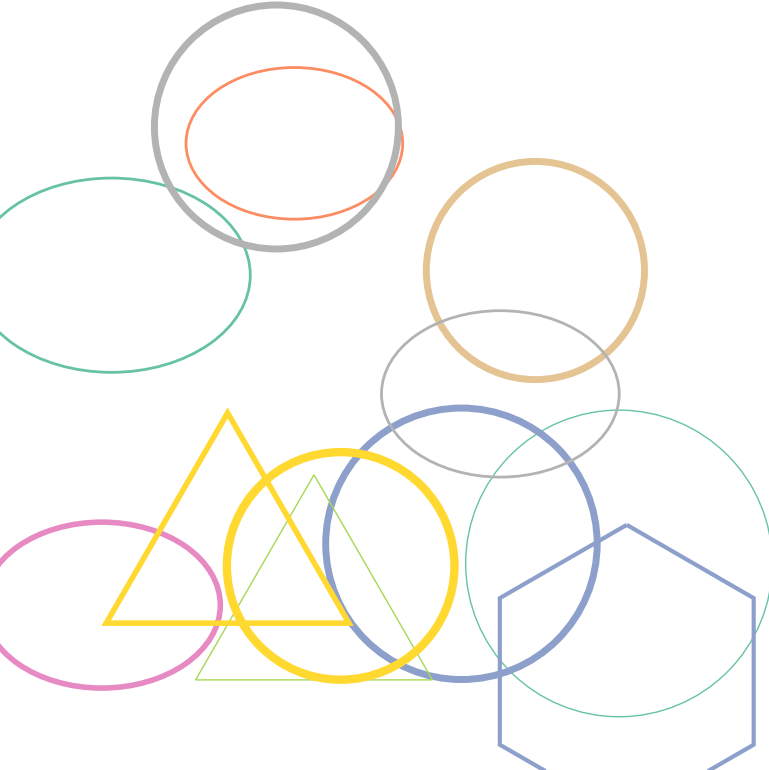[{"shape": "oval", "thickness": 1, "radius": 0.9, "center": [0.145, 0.643]}, {"shape": "circle", "thickness": 0.5, "radius": 1.0, "center": [0.804, 0.268]}, {"shape": "oval", "thickness": 1, "radius": 0.7, "center": [0.382, 0.814]}, {"shape": "hexagon", "thickness": 1.5, "radius": 0.95, "center": [0.814, 0.128]}, {"shape": "circle", "thickness": 2.5, "radius": 0.88, "center": [0.599, 0.294]}, {"shape": "oval", "thickness": 2, "radius": 0.77, "center": [0.132, 0.214]}, {"shape": "triangle", "thickness": 0.5, "radius": 0.89, "center": [0.408, 0.206]}, {"shape": "triangle", "thickness": 2, "radius": 0.91, "center": [0.296, 0.282]}, {"shape": "circle", "thickness": 3, "radius": 0.74, "center": [0.442, 0.265]}, {"shape": "circle", "thickness": 2.5, "radius": 0.71, "center": [0.695, 0.649]}, {"shape": "circle", "thickness": 2.5, "radius": 0.79, "center": [0.359, 0.835]}, {"shape": "oval", "thickness": 1, "radius": 0.77, "center": [0.65, 0.488]}]